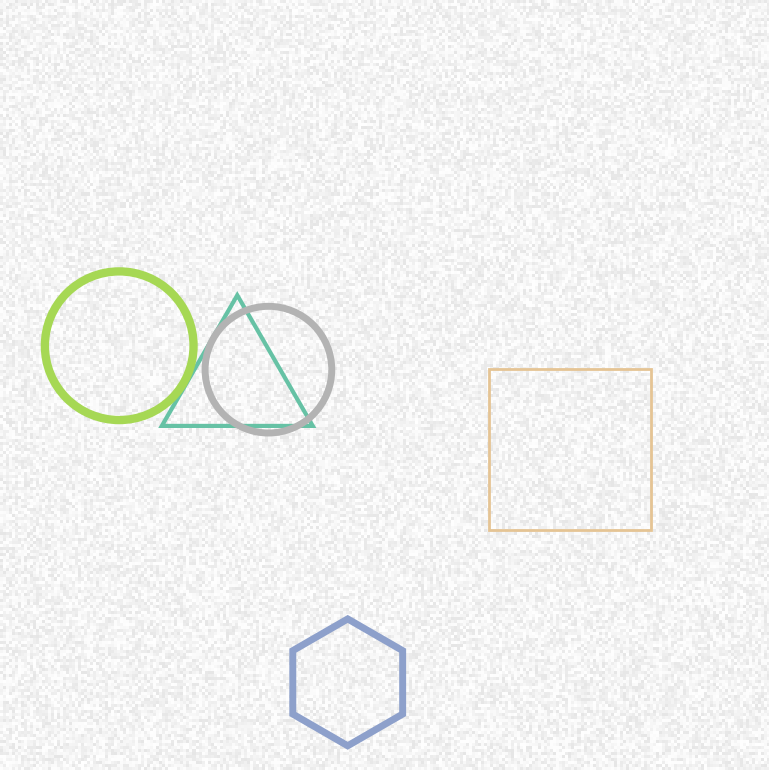[{"shape": "triangle", "thickness": 1.5, "radius": 0.57, "center": [0.308, 0.503]}, {"shape": "hexagon", "thickness": 2.5, "radius": 0.41, "center": [0.452, 0.114]}, {"shape": "circle", "thickness": 3, "radius": 0.48, "center": [0.155, 0.551]}, {"shape": "square", "thickness": 1, "radius": 0.52, "center": [0.74, 0.416]}, {"shape": "circle", "thickness": 2.5, "radius": 0.41, "center": [0.349, 0.52]}]